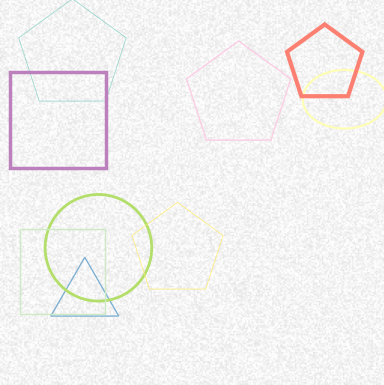[{"shape": "pentagon", "thickness": 0.5, "radius": 0.73, "center": [0.188, 0.856]}, {"shape": "oval", "thickness": 1.5, "radius": 0.54, "center": [0.895, 0.742]}, {"shape": "pentagon", "thickness": 3, "radius": 0.52, "center": [0.843, 0.833]}, {"shape": "triangle", "thickness": 1, "radius": 0.51, "center": [0.22, 0.23]}, {"shape": "circle", "thickness": 2, "radius": 0.69, "center": [0.256, 0.356]}, {"shape": "pentagon", "thickness": 1, "radius": 0.71, "center": [0.62, 0.751]}, {"shape": "square", "thickness": 2.5, "radius": 0.62, "center": [0.15, 0.689]}, {"shape": "square", "thickness": 1, "radius": 0.55, "center": [0.163, 0.294]}, {"shape": "pentagon", "thickness": 0.5, "radius": 0.62, "center": [0.461, 0.35]}]